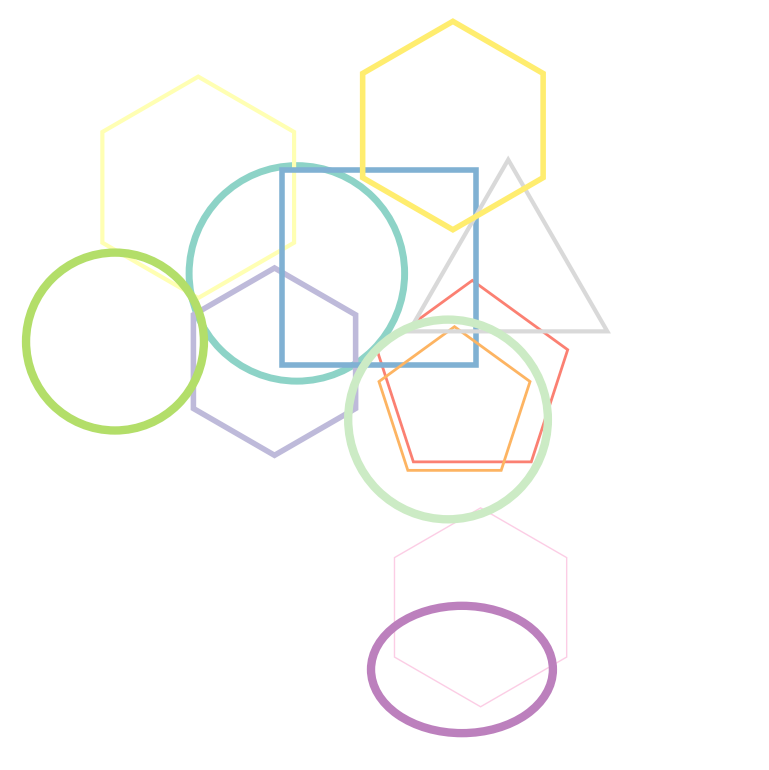[{"shape": "circle", "thickness": 2.5, "radius": 0.7, "center": [0.386, 0.645]}, {"shape": "hexagon", "thickness": 1.5, "radius": 0.72, "center": [0.257, 0.757]}, {"shape": "hexagon", "thickness": 2, "radius": 0.61, "center": [0.357, 0.53]}, {"shape": "pentagon", "thickness": 1, "radius": 0.65, "center": [0.613, 0.506]}, {"shape": "square", "thickness": 2, "radius": 0.63, "center": [0.492, 0.653]}, {"shape": "pentagon", "thickness": 1, "radius": 0.52, "center": [0.59, 0.473]}, {"shape": "circle", "thickness": 3, "radius": 0.58, "center": [0.149, 0.556]}, {"shape": "hexagon", "thickness": 0.5, "radius": 0.65, "center": [0.624, 0.211]}, {"shape": "triangle", "thickness": 1.5, "radius": 0.74, "center": [0.66, 0.644]}, {"shape": "oval", "thickness": 3, "radius": 0.59, "center": [0.6, 0.131]}, {"shape": "circle", "thickness": 3, "radius": 0.65, "center": [0.582, 0.455]}, {"shape": "hexagon", "thickness": 2, "radius": 0.68, "center": [0.588, 0.837]}]